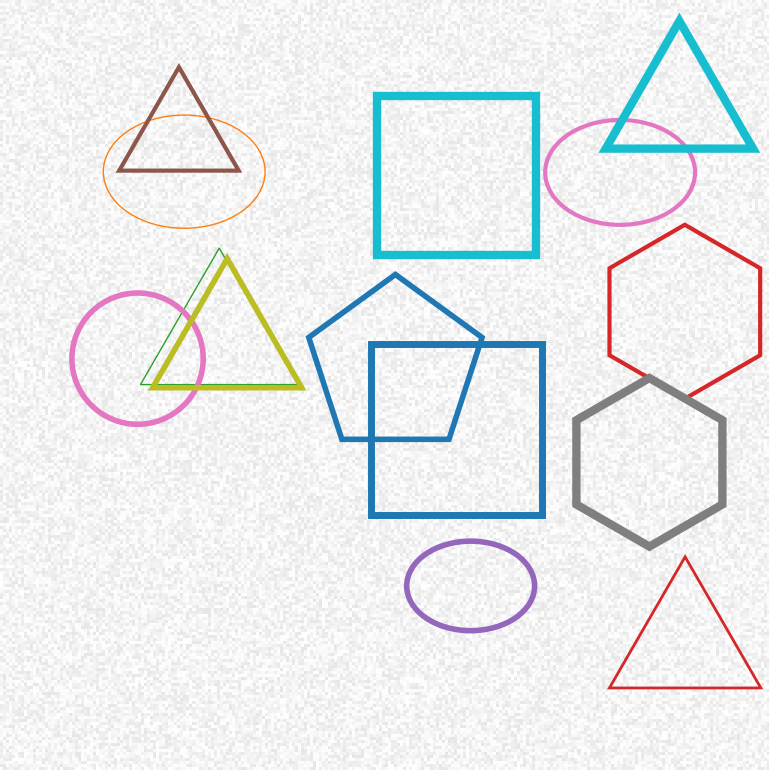[{"shape": "pentagon", "thickness": 2, "radius": 0.59, "center": [0.514, 0.525]}, {"shape": "square", "thickness": 2.5, "radius": 0.55, "center": [0.593, 0.442]}, {"shape": "oval", "thickness": 0.5, "radius": 0.53, "center": [0.239, 0.777]}, {"shape": "triangle", "thickness": 0.5, "radius": 0.59, "center": [0.285, 0.56]}, {"shape": "hexagon", "thickness": 1.5, "radius": 0.56, "center": [0.889, 0.595]}, {"shape": "triangle", "thickness": 1, "radius": 0.57, "center": [0.89, 0.163]}, {"shape": "oval", "thickness": 2, "radius": 0.42, "center": [0.611, 0.239]}, {"shape": "triangle", "thickness": 1.5, "radius": 0.45, "center": [0.232, 0.823]}, {"shape": "circle", "thickness": 2, "radius": 0.43, "center": [0.179, 0.534]}, {"shape": "oval", "thickness": 1.5, "radius": 0.49, "center": [0.805, 0.776]}, {"shape": "hexagon", "thickness": 3, "radius": 0.55, "center": [0.843, 0.4]}, {"shape": "triangle", "thickness": 2, "radius": 0.56, "center": [0.295, 0.552]}, {"shape": "triangle", "thickness": 3, "radius": 0.55, "center": [0.882, 0.862]}, {"shape": "square", "thickness": 3, "radius": 0.52, "center": [0.592, 0.772]}]